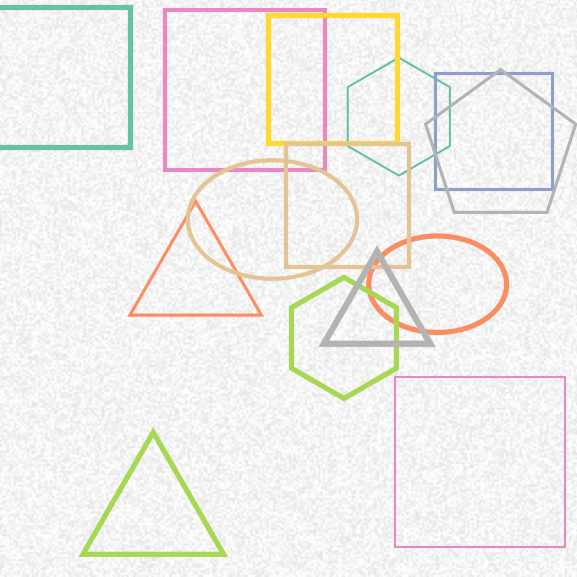[{"shape": "hexagon", "thickness": 1, "radius": 0.51, "center": [0.691, 0.797]}, {"shape": "square", "thickness": 2.5, "radius": 0.6, "center": [0.105, 0.866]}, {"shape": "oval", "thickness": 2.5, "radius": 0.6, "center": [0.758, 0.507]}, {"shape": "triangle", "thickness": 1.5, "radius": 0.66, "center": [0.339, 0.519]}, {"shape": "square", "thickness": 1.5, "radius": 0.5, "center": [0.855, 0.773]}, {"shape": "square", "thickness": 2, "radius": 0.7, "center": [0.424, 0.843]}, {"shape": "square", "thickness": 1, "radius": 0.74, "center": [0.831, 0.198]}, {"shape": "triangle", "thickness": 2.5, "radius": 0.7, "center": [0.265, 0.11]}, {"shape": "hexagon", "thickness": 2.5, "radius": 0.52, "center": [0.596, 0.414]}, {"shape": "square", "thickness": 2.5, "radius": 0.56, "center": [0.576, 0.862]}, {"shape": "square", "thickness": 2, "radius": 0.53, "center": [0.602, 0.644]}, {"shape": "oval", "thickness": 2, "radius": 0.73, "center": [0.472, 0.619]}, {"shape": "pentagon", "thickness": 1.5, "radius": 0.68, "center": [0.867, 0.742]}, {"shape": "triangle", "thickness": 3, "radius": 0.53, "center": [0.653, 0.457]}]